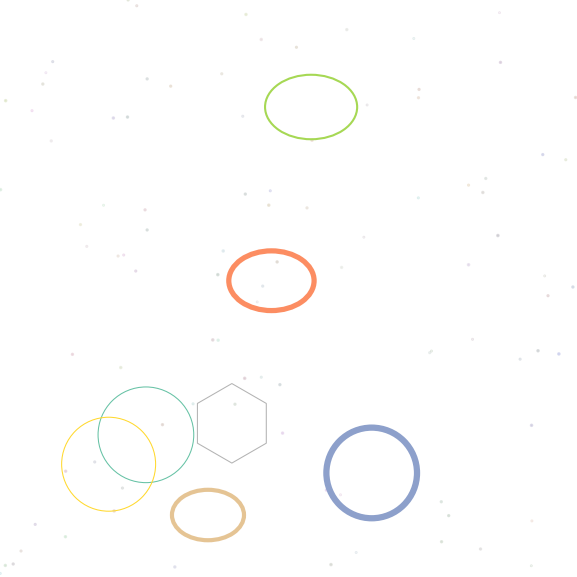[{"shape": "circle", "thickness": 0.5, "radius": 0.41, "center": [0.253, 0.246]}, {"shape": "oval", "thickness": 2.5, "radius": 0.37, "center": [0.47, 0.513]}, {"shape": "circle", "thickness": 3, "radius": 0.39, "center": [0.644, 0.18]}, {"shape": "oval", "thickness": 1, "radius": 0.4, "center": [0.539, 0.814]}, {"shape": "circle", "thickness": 0.5, "radius": 0.41, "center": [0.188, 0.195]}, {"shape": "oval", "thickness": 2, "radius": 0.31, "center": [0.36, 0.107]}, {"shape": "hexagon", "thickness": 0.5, "radius": 0.34, "center": [0.401, 0.266]}]